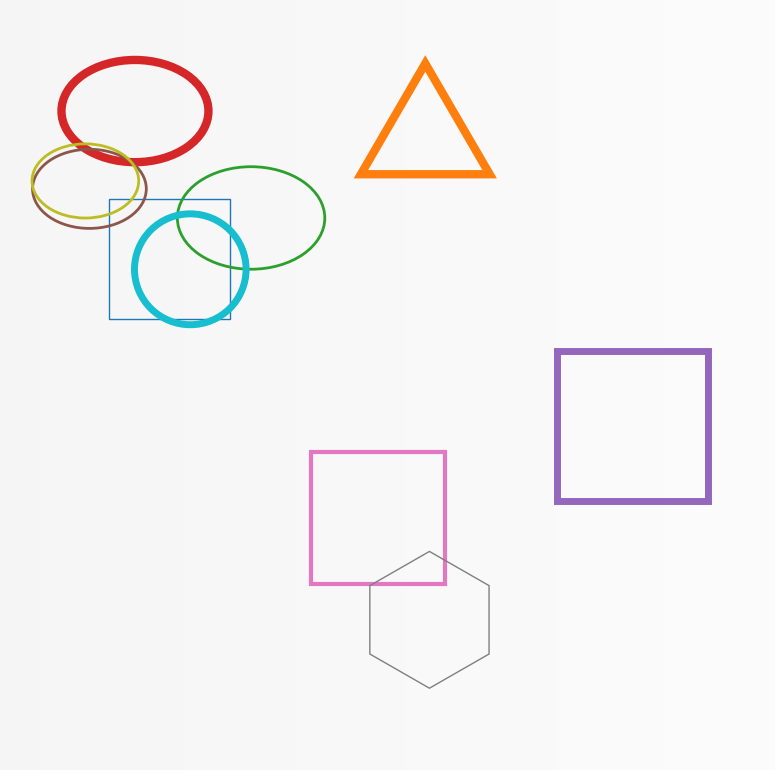[{"shape": "square", "thickness": 0.5, "radius": 0.39, "center": [0.219, 0.664]}, {"shape": "triangle", "thickness": 3, "radius": 0.48, "center": [0.549, 0.822]}, {"shape": "oval", "thickness": 1, "radius": 0.48, "center": [0.324, 0.717]}, {"shape": "oval", "thickness": 3, "radius": 0.47, "center": [0.174, 0.856]}, {"shape": "square", "thickness": 2.5, "radius": 0.49, "center": [0.816, 0.447]}, {"shape": "oval", "thickness": 1, "radius": 0.37, "center": [0.115, 0.755]}, {"shape": "square", "thickness": 1.5, "radius": 0.43, "center": [0.487, 0.327]}, {"shape": "hexagon", "thickness": 0.5, "radius": 0.44, "center": [0.554, 0.195]}, {"shape": "oval", "thickness": 1, "radius": 0.34, "center": [0.11, 0.765]}, {"shape": "circle", "thickness": 2.5, "radius": 0.36, "center": [0.246, 0.65]}]